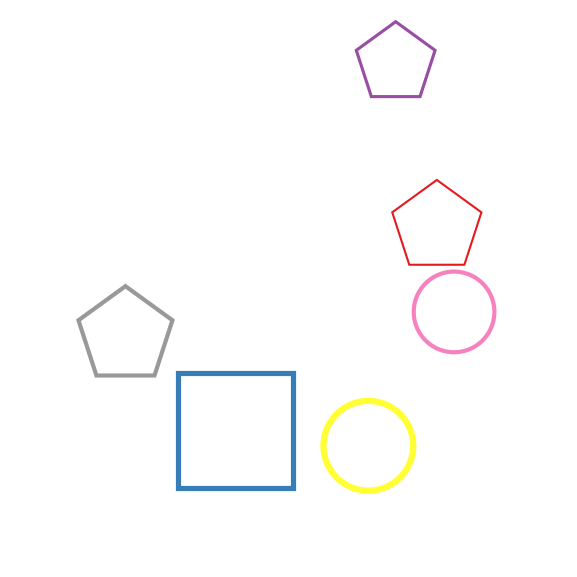[{"shape": "pentagon", "thickness": 1, "radius": 0.41, "center": [0.756, 0.606]}, {"shape": "square", "thickness": 2.5, "radius": 0.5, "center": [0.407, 0.254]}, {"shape": "pentagon", "thickness": 1.5, "radius": 0.36, "center": [0.685, 0.89]}, {"shape": "circle", "thickness": 3, "radius": 0.39, "center": [0.638, 0.227]}, {"shape": "circle", "thickness": 2, "radius": 0.35, "center": [0.786, 0.459]}, {"shape": "pentagon", "thickness": 2, "radius": 0.43, "center": [0.217, 0.418]}]